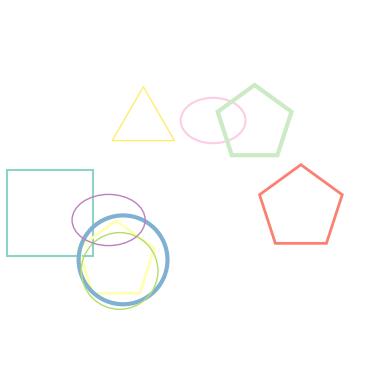[{"shape": "square", "thickness": 1.5, "radius": 0.56, "center": [0.13, 0.446]}, {"shape": "pentagon", "thickness": 2, "radius": 0.52, "center": [0.302, 0.323]}, {"shape": "pentagon", "thickness": 2, "radius": 0.56, "center": [0.782, 0.459]}, {"shape": "circle", "thickness": 3, "radius": 0.58, "center": [0.32, 0.325]}, {"shape": "circle", "thickness": 1, "radius": 0.5, "center": [0.311, 0.296]}, {"shape": "oval", "thickness": 1.5, "radius": 0.42, "center": [0.554, 0.687]}, {"shape": "oval", "thickness": 1, "radius": 0.47, "center": [0.282, 0.429]}, {"shape": "pentagon", "thickness": 3, "radius": 0.5, "center": [0.661, 0.678]}, {"shape": "triangle", "thickness": 1, "radius": 0.47, "center": [0.372, 0.681]}]